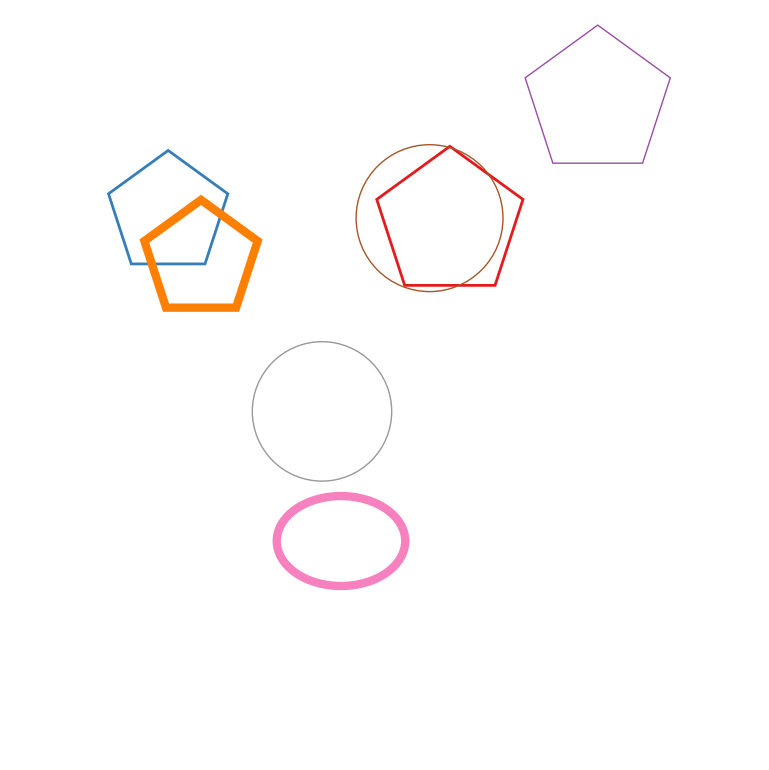[{"shape": "pentagon", "thickness": 1, "radius": 0.5, "center": [0.584, 0.71]}, {"shape": "pentagon", "thickness": 1, "radius": 0.41, "center": [0.218, 0.723]}, {"shape": "pentagon", "thickness": 0.5, "radius": 0.5, "center": [0.776, 0.868]}, {"shape": "pentagon", "thickness": 3, "radius": 0.39, "center": [0.261, 0.663]}, {"shape": "circle", "thickness": 0.5, "radius": 0.48, "center": [0.558, 0.717]}, {"shape": "oval", "thickness": 3, "radius": 0.42, "center": [0.443, 0.297]}, {"shape": "circle", "thickness": 0.5, "radius": 0.45, "center": [0.418, 0.466]}]